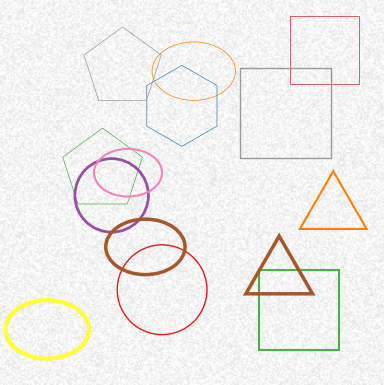[{"shape": "circle", "thickness": 1, "radius": 0.58, "center": [0.421, 0.247]}, {"shape": "square", "thickness": 0.5, "radius": 0.44, "center": [0.843, 0.871]}, {"shape": "hexagon", "thickness": 0.5, "radius": 0.53, "center": [0.472, 0.725]}, {"shape": "square", "thickness": 1.5, "radius": 0.52, "center": [0.777, 0.194]}, {"shape": "pentagon", "thickness": 0.5, "radius": 0.54, "center": [0.266, 0.558]}, {"shape": "circle", "thickness": 2, "radius": 0.48, "center": [0.29, 0.492]}, {"shape": "oval", "thickness": 0.5, "radius": 0.54, "center": [0.503, 0.815]}, {"shape": "triangle", "thickness": 1.5, "radius": 0.5, "center": [0.866, 0.455]}, {"shape": "oval", "thickness": 3, "radius": 0.54, "center": [0.123, 0.144]}, {"shape": "oval", "thickness": 2.5, "radius": 0.51, "center": [0.378, 0.359]}, {"shape": "triangle", "thickness": 2.5, "radius": 0.5, "center": [0.725, 0.287]}, {"shape": "oval", "thickness": 1.5, "radius": 0.44, "center": [0.332, 0.551]}, {"shape": "pentagon", "thickness": 0.5, "radius": 0.53, "center": [0.318, 0.824]}, {"shape": "square", "thickness": 1, "radius": 0.59, "center": [0.742, 0.706]}]